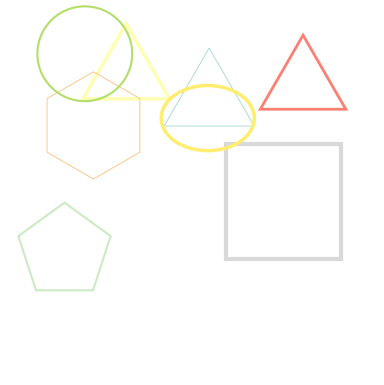[{"shape": "triangle", "thickness": 0.5, "radius": 0.68, "center": [0.543, 0.74]}, {"shape": "triangle", "thickness": 2.5, "radius": 0.65, "center": [0.328, 0.808]}, {"shape": "triangle", "thickness": 2, "radius": 0.64, "center": [0.787, 0.78]}, {"shape": "hexagon", "thickness": 0.5, "radius": 0.7, "center": [0.243, 0.674]}, {"shape": "circle", "thickness": 1.5, "radius": 0.62, "center": [0.22, 0.86]}, {"shape": "square", "thickness": 3, "radius": 0.75, "center": [0.737, 0.476]}, {"shape": "pentagon", "thickness": 1.5, "radius": 0.63, "center": [0.168, 0.348]}, {"shape": "oval", "thickness": 2.5, "radius": 0.6, "center": [0.54, 0.693]}]